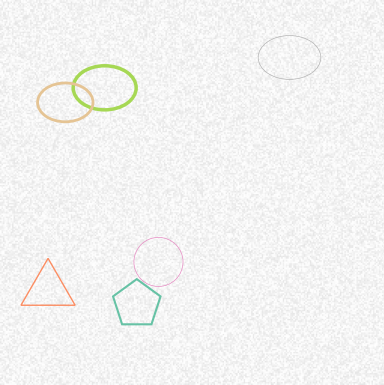[{"shape": "pentagon", "thickness": 1.5, "radius": 0.32, "center": [0.355, 0.21]}, {"shape": "triangle", "thickness": 1, "radius": 0.41, "center": [0.125, 0.248]}, {"shape": "circle", "thickness": 0.5, "radius": 0.32, "center": [0.412, 0.32]}, {"shape": "oval", "thickness": 2.5, "radius": 0.41, "center": [0.272, 0.772]}, {"shape": "oval", "thickness": 2, "radius": 0.36, "center": [0.17, 0.734]}, {"shape": "oval", "thickness": 0.5, "radius": 0.41, "center": [0.752, 0.851]}]